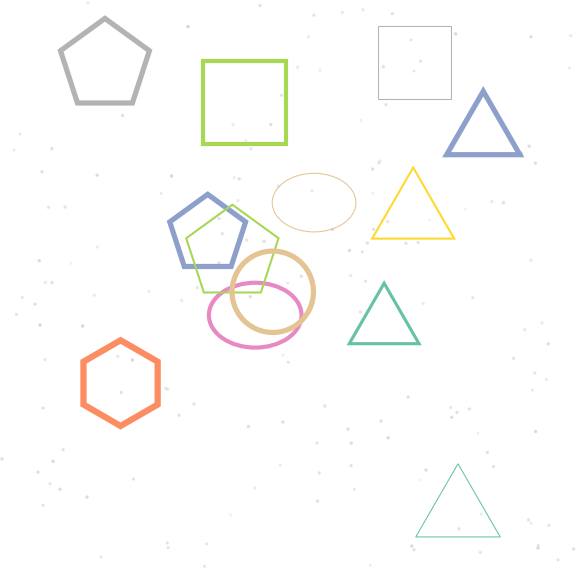[{"shape": "triangle", "thickness": 0.5, "radius": 0.42, "center": [0.793, 0.112]}, {"shape": "triangle", "thickness": 1.5, "radius": 0.35, "center": [0.665, 0.439]}, {"shape": "hexagon", "thickness": 3, "radius": 0.37, "center": [0.209, 0.336]}, {"shape": "pentagon", "thickness": 2.5, "radius": 0.35, "center": [0.36, 0.594]}, {"shape": "triangle", "thickness": 2.5, "radius": 0.37, "center": [0.837, 0.768]}, {"shape": "oval", "thickness": 2, "radius": 0.4, "center": [0.442, 0.453]}, {"shape": "square", "thickness": 2, "radius": 0.36, "center": [0.423, 0.822]}, {"shape": "pentagon", "thickness": 1, "radius": 0.42, "center": [0.402, 0.561]}, {"shape": "triangle", "thickness": 1, "radius": 0.41, "center": [0.715, 0.627]}, {"shape": "circle", "thickness": 2.5, "radius": 0.35, "center": [0.472, 0.494]}, {"shape": "oval", "thickness": 0.5, "radius": 0.36, "center": [0.544, 0.648]}, {"shape": "pentagon", "thickness": 2.5, "radius": 0.4, "center": [0.182, 0.886]}, {"shape": "square", "thickness": 0.5, "radius": 0.32, "center": [0.717, 0.891]}]